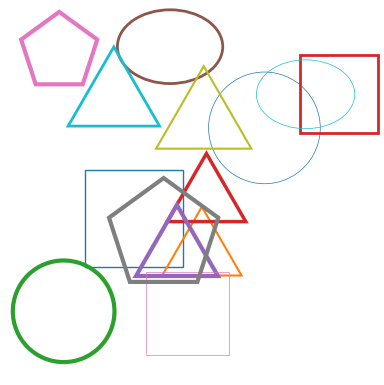[{"shape": "square", "thickness": 1, "radius": 0.63, "center": [0.348, 0.432]}, {"shape": "circle", "thickness": 0.5, "radius": 0.73, "center": [0.687, 0.668]}, {"shape": "triangle", "thickness": 1.5, "radius": 0.6, "center": [0.524, 0.344]}, {"shape": "circle", "thickness": 3, "radius": 0.66, "center": [0.165, 0.191]}, {"shape": "square", "thickness": 2, "radius": 0.5, "center": [0.881, 0.756]}, {"shape": "triangle", "thickness": 2.5, "radius": 0.59, "center": [0.536, 0.483]}, {"shape": "triangle", "thickness": 3, "radius": 0.61, "center": [0.46, 0.345]}, {"shape": "oval", "thickness": 2, "radius": 0.68, "center": [0.442, 0.879]}, {"shape": "square", "thickness": 0.5, "radius": 0.54, "center": [0.487, 0.186]}, {"shape": "pentagon", "thickness": 3, "radius": 0.52, "center": [0.154, 0.865]}, {"shape": "pentagon", "thickness": 3, "radius": 0.75, "center": [0.425, 0.388]}, {"shape": "triangle", "thickness": 1.5, "radius": 0.71, "center": [0.529, 0.685]}, {"shape": "triangle", "thickness": 2, "radius": 0.69, "center": [0.296, 0.741]}, {"shape": "oval", "thickness": 0.5, "radius": 0.64, "center": [0.794, 0.755]}]